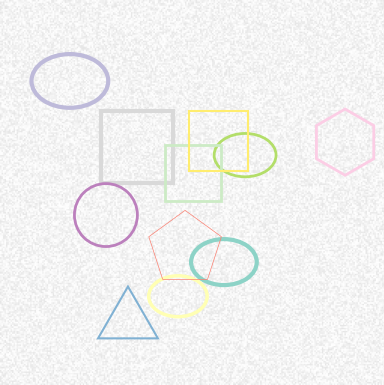[{"shape": "oval", "thickness": 3, "radius": 0.43, "center": [0.582, 0.319]}, {"shape": "oval", "thickness": 2.5, "radius": 0.38, "center": [0.462, 0.231]}, {"shape": "oval", "thickness": 3, "radius": 0.5, "center": [0.181, 0.79]}, {"shape": "pentagon", "thickness": 0.5, "radius": 0.5, "center": [0.481, 0.355]}, {"shape": "triangle", "thickness": 1.5, "radius": 0.45, "center": [0.332, 0.166]}, {"shape": "oval", "thickness": 2, "radius": 0.4, "center": [0.637, 0.597]}, {"shape": "hexagon", "thickness": 2, "radius": 0.43, "center": [0.896, 0.631]}, {"shape": "square", "thickness": 3, "radius": 0.47, "center": [0.356, 0.619]}, {"shape": "circle", "thickness": 2, "radius": 0.41, "center": [0.275, 0.441]}, {"shape": "square", "thickness": 2, "radius": 0.36, "center": [0.502, 0.552]}, {"shape": "square", "thickness": 1.5, "radius": 0.39, "center": [0.567, 0.633]}]